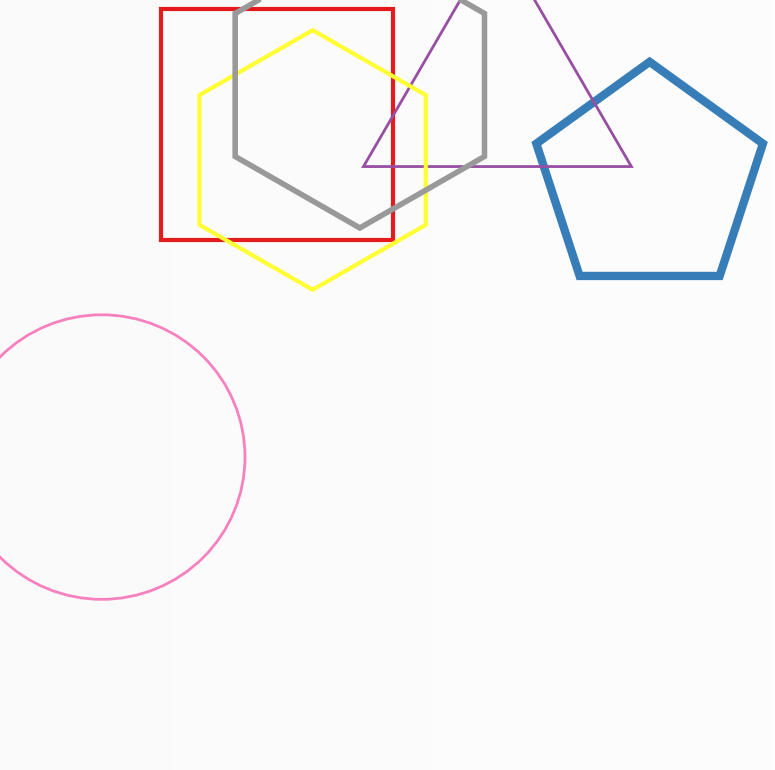[{"shape": "square", "thickness": 1.5, "radius": 0.75, "center": [0.358, 0.839]}, {"shape": "pentagon", "thickness": 3, "radius": 0.77, "center": [0.838, 0.766]}, {"shape": "triangle", "thickness": 1, "radius": 1.0, "center": [0.642, 0.883]}, {"shape": "hexagon", "thickness": 1.5, "radius": 0.84, "center": [0.403, 0.792]}, {"shape": "circle", "thickness": 1, "radius": 0.92, "center": [0.131, 0.406]}, {"shape": "hexagon", "thickness": 2, "radius": 0.93, "center": [0.464, 0.89]}]